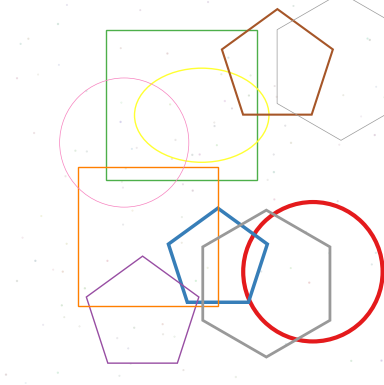[{"shape": "circle", "thickness": 3, "radius": 0.91, "center": [0.813, 0.294]}, {"shape": "pentagon", "thickness": 2.5, "radius": 0.68, "center": [0.566, 0.324]}, {"shape": "square", "thickness": 1, "radius": 0.98, "center": [0.471, 0.727]}, {"shape": "pentagon", "thickness": 1, "radius": 0.77, "center": [0.37, 0.181]}, {"shape": "square", "thickness": 1, "radius": 0.9, "center": [0.385, 0.385]}, {"shape": "oval", "thickness": 1, "radius": 0.87, "center": [0.524, 0.701]}, {"shape": "pentagon", "thickness": 1.5, "radius": 0.76, "center": [0.72, 0.825]}, {"shape": "circle", "thickness": 0.5, "radius": 0.84, "center": [0.323, 0.63]}, {"shape": "hexagon", "thickness": 0.5, "radius": 0.96, "center": [0.886, 0.827]}, {"shape": "hexagon", "thickness": 2, "radius": 0.95, "center": [0.692, 0.263]}]